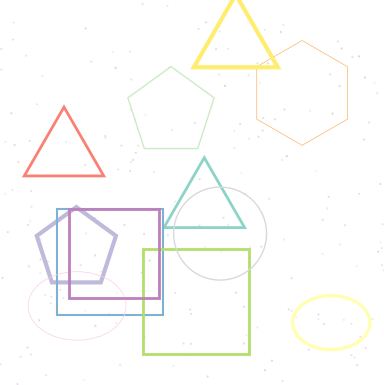[{"shape": "triangle", "thickness": 2, "radius": 0.61, "center": [0.531, 0.469]}, {"shape": "oval", "thickness": 2.5, "radius": 0.5, "center": [0.86, 0.162]}, {"shape": "pentagon", "thickness": 3, "radius": 0.54, "center": [0.198, 0.354]}, {"shape": "triangle", "thickness": 2, "radius": 0.6, "center": [0.166, 0.603]}, {"shape": "square", "thickness": 1.5, "radius": 0.68, "center": [0.286, 0.32]}, {"shape": "hexagon", "thickness": 0.5, "radius": 0.68, "center": [0.785, 0.759]}, {"shape": "square", "thickness": 2, "radius": 0.68, "center": [0.509, 0.216]}, {"shape": "oval", "thickness": 0.5, "radius": 0.64, "center": [0.2, 0.205]}, {"shape": "circle", "thickness": 1, "radius": 0.6, "center": [0.572, 0.393]}, {"shape": "square", "thickness": 2, "radius": 0.58, "center": [0.296, 0.341]}, {"shape": "pentagon", "thickness": 1, "radius": 0.59, "center": [0.444, 0.709]}, {"shape": "triangle", "thickness": 3, "radius": 0.63, "center": [0.612, 0.888]}]